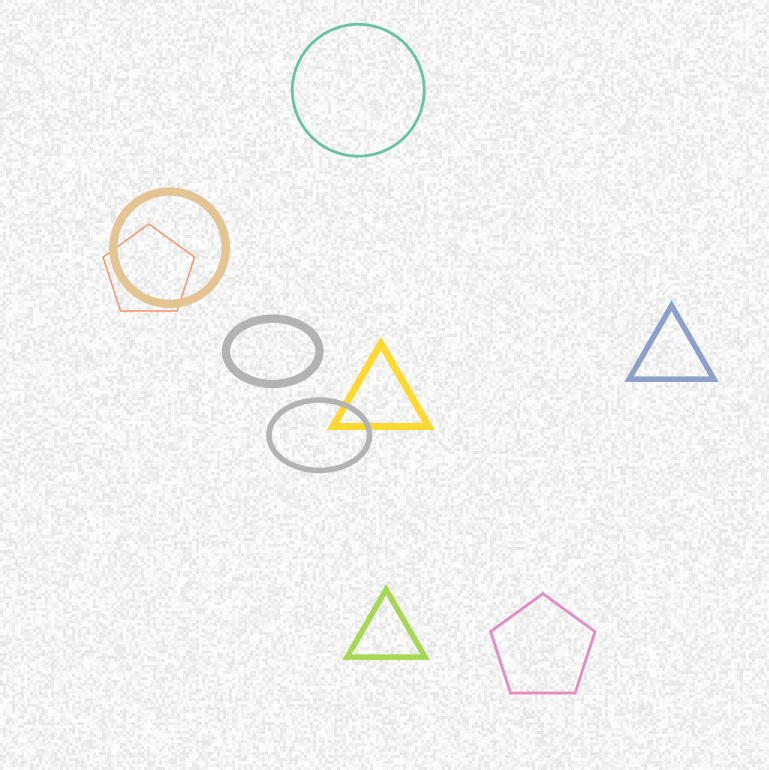[{"shape": "circle", "thickness": 1, "radius": 0.43, "center": [0.465, 0.883]}, {"shape": "pentagon", "thickness": 0.5, "radius": 0.31, "center": [0.193, 0.647]}, {"shape": "triangle", "thickness": 2, "radius": 0.32, "center": [0.872, 0.539]}, {"shape": "pentagon", "thickness": 1, "radius": 0.36, "center": [0.705, 0.158]}, {"shape": "triangle", "thickness": 2, "radius": 0.29, "center": [0.501, 0.176]}, {"shape": "triangle", "thickness": 2.5, "radius": 0.36, "center": [0.495, 0.482]}, {"shape": "circle", "thickness": 3, "radius": 0.36, "center": [0.22, 0.678]}, {"shape": "oval", "thickness": 3, "radius": 0.3, "center": [0.354, 0.544]}, {"shape": "oval", "thickness": 2, "radius": 0.33, "center": [0.415, 0.435]}]